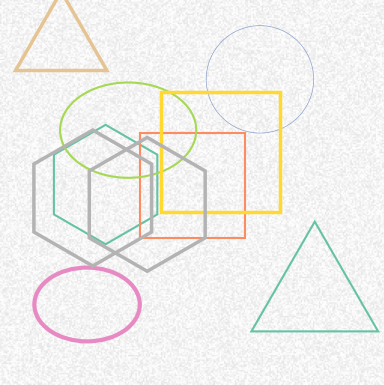[{"shape": "hexagon", "thickness": 1.5, "radius": 0.78, "center": [0.274, 0.521]}, {"shape": "triangle", "thickness": 1.5, "radius": 0.95, "center": [0.818, 0.234]}, {"shape": "square", "thickness": 1.5, "radius": 0.68, "center": [0.5, 0.519]}, {"shape": "circle", "thickness": 0.5, "radius": 0.7, "center": [0.675, 0.794]}, {"shape": "oval", "thickness": 3, "radius": 0.68, "center": [0.226, 0.209]}, {"shape": "oval", "thickness": 1.5, "radius": 0.88, "center": [0.333, 0.662]}, {"shape": "square", "thickness": 2.5, "radius": 0.77, "center": [0.574, 0.605]}, {"shape": "triangle", "thickness": 2.5, "radius": 0.68, "center": [0.159, 0.885]}, {"shape": "hexagon", "thickness": 2.5, "radius": 0.88, "center": [0.241, 0.486]}, {"shape": "hexagon", "thickness": 2.5, "radius": 0.87, "center": [0.382, 0.469]}]